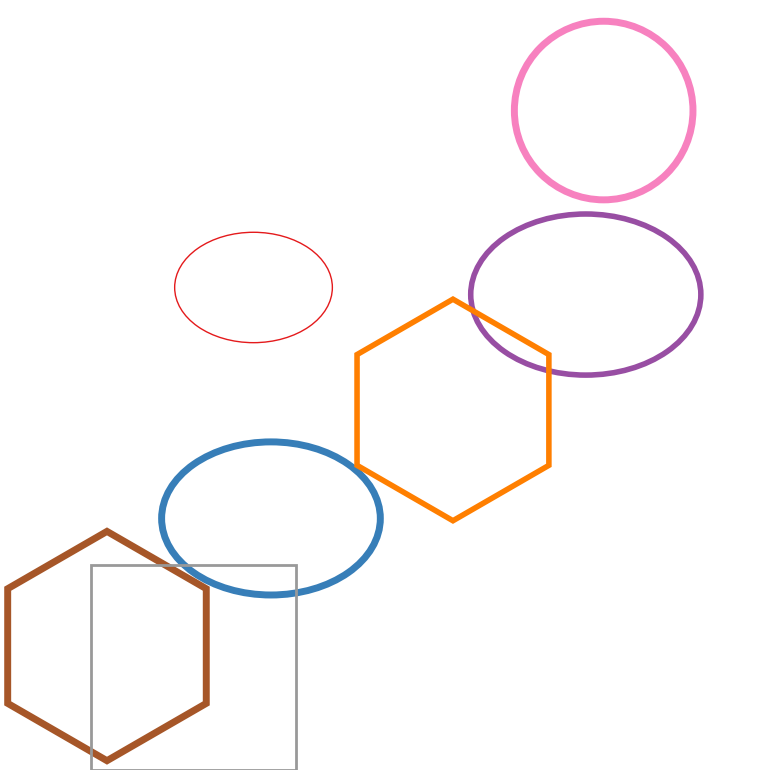[{"shape": "oval", "thickness": 0.5, "radius": 0.51, "center": [0.329, 0.627]}, {"shape": "oval", "thickness": 2.5, "radius": 0.71, "center": [0.352, 0.327]}, {"shape": "oval", "thickness": 2, "radius": 0.75, "center": [0.761, 0.617]}, {"shape": "hexagon", "thickness": 2, "radius": 0.72, "center": [0.588, 0.468]}, {"shape": "hexagon", "thickness": 2.5, "radius": 0.74, "center": [0.139, 0.161]}, {"shape": "circle", "thickness": 2.5, "radius": 0.58, "center": [0.784, 0.856]}, {"shape": "square", "thickness": 1, "radius": 0.66, "center": [0.252, 0.133]}]